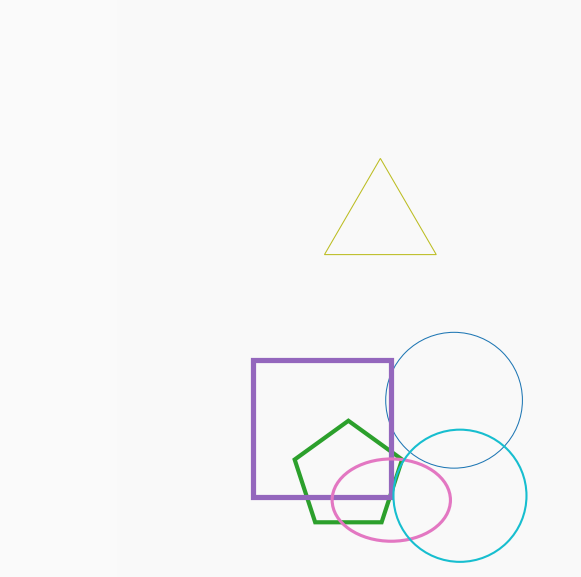[{"shape": "circle", "thickness": 0.5, "radius": 0.59, "center": [0.781, 0.306]}, {"shape": "pentagon", "thickness": 2, "radius": 0.49, "center": [0.599, 0.173]}, {"shape": "square", "thickness": 2.5, "radius": 0.59, "center": [0.554, 0.258]}, {"shape": "oval", "thickness": 1.5, "radius": 0.51, "center": [0.673, 0.133]}, {"shape": "triangle", "thickness": 0.5, "radius": 0.56, "center": [0.654, 0.614]}, {"shape": "circle", "thickness": 1, "radius": 0.57, "center": [0.791, 0.141]}]